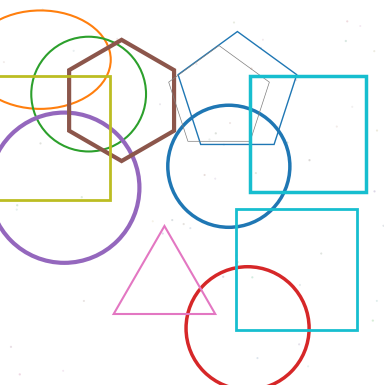[{"shape": "circle", "thickness": 2.5, "radius": 0.79, "center": [0.594, 0.568]}, {"shape": "pentagon", "thickness": 1, "radius": 0.81, "center": [0.617, 0.756]}, {"shape": "oval", "thickness": 1.5, "radius": 0.91, "center": [0.105, 0.845]}, {"shape": "circle", "thickness": 1.5, "radius": 0.75, "center": [0.23, 0.756]}, {"shape": "circle", "thickness": 2.5, "radius": 0.8, "center": [0.643, 0.147]}, {"shape": "circle", "thickness": 3, "radius": 0.98, "center": [0.167, 0.512]}, {"shape": "hexagon", "thickness": 3, "radius": 0.79, "center": [0.316, 0.739]}, {"shape": "triangle", "thickness": 1.5, "radius": 0.76, "center": [0.427, 0.261]}, {"shape": "pentagon", "thickness": 0.5, "radius": 0.69, "center": [0.569, 0.744]}, {"shape": "square", "thickness": 2, "radius": 0.8, "center": [0.126, 0.642]}, {"shape": "square", "thickness": 2.5, "radius": 0.76, "center": [0.8, 0.652]}, {"shape": "square", "thickness": 2, "radius": 0.79, "center": [0.77, 0.3]}]